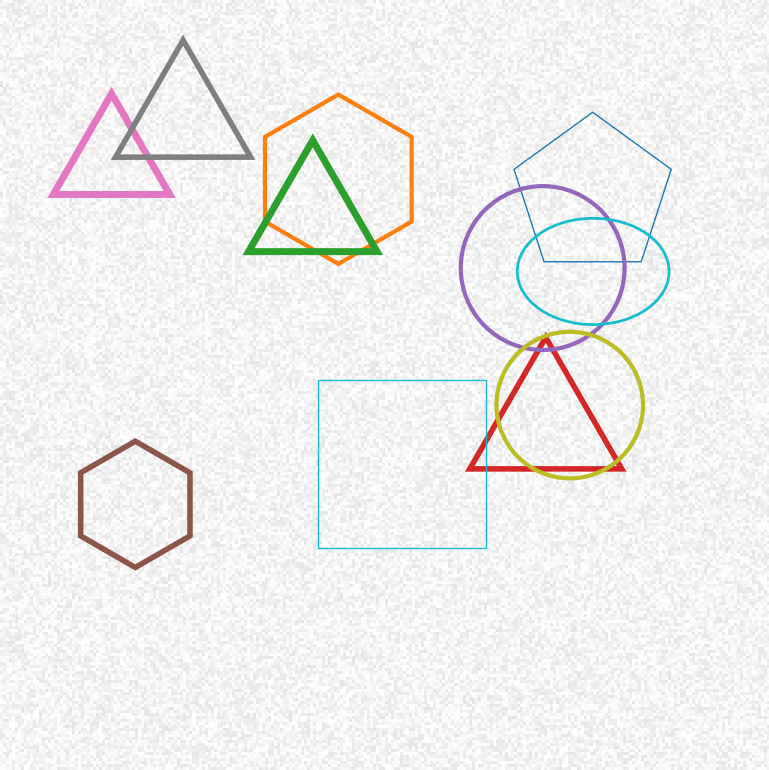[{"shape": "pentagon", "thickness": 0.5, "radius": 0.54, "center": [0.77, 0.747]}, {"shape": "hexagon", "thickness": 1.5, "radius": 0.55, "center": [0.439, 0.767]}, {"shape": "triangle", "thickness": 2.5, "radius": 0.48, "center": [0.406, 0.721]}, {"shape": "triangle", "thickness": 2, "radius": 0.57, "center": [0.709, 0.448]}, {"shape": "circle", "thickness": 1.5, "radius": 0.53, "center": [0.705, 0.652]}, {"shape": "hexagon", "thickness": 2, "radius": 0.41, "center": [0.176, 0.345]}, {"shape": "triangle", "thickness": 2.5, "radius": 0.44, "center": [0.145, 0.791]}, {"shape": "triangle", "thickness": 2, "radius": 0.51, "center": [0.238, 0.847]}, {"shape": "circle", "thickness": 1.5, "radius": 0.48, "center": [0.74, 0.474]}, {"shape": "oval", "thickness": 1, "radius": 0.49, "center": [0.77, 0.647]}, {"shape": "square", "thickness": 0.5, "radius": 0.54, "center": [0.522, 0.398]}]